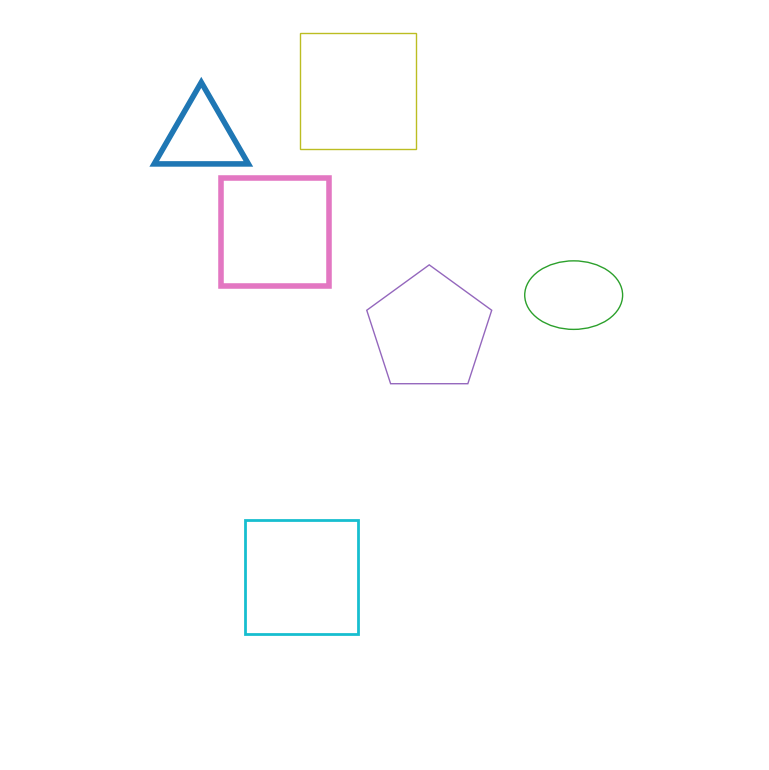[{"shape": "triangle", "thickness": 2, "radius": 0.35, "center": [0.261, 0.822]}, {"shape": "oval", "thickness": 0.5, "radius": 0.32, "center": [0.745, 0.617]}, {"shape": "pentagon", "thickness": 0.5, "radius": 0.43, "center": [0.557, 0.571]}, {"shape": "square", "thickness": 2, "radius": 0.35, "center": [0.357, 0.699]}, {"shape": "square", "thickness": 0.5, "radius": 0.38, "center": [0.465, 0.882]}, {"shape": "square", "thickness": 1, "radius": 0.37, "center": [0.392, 0.251]}]